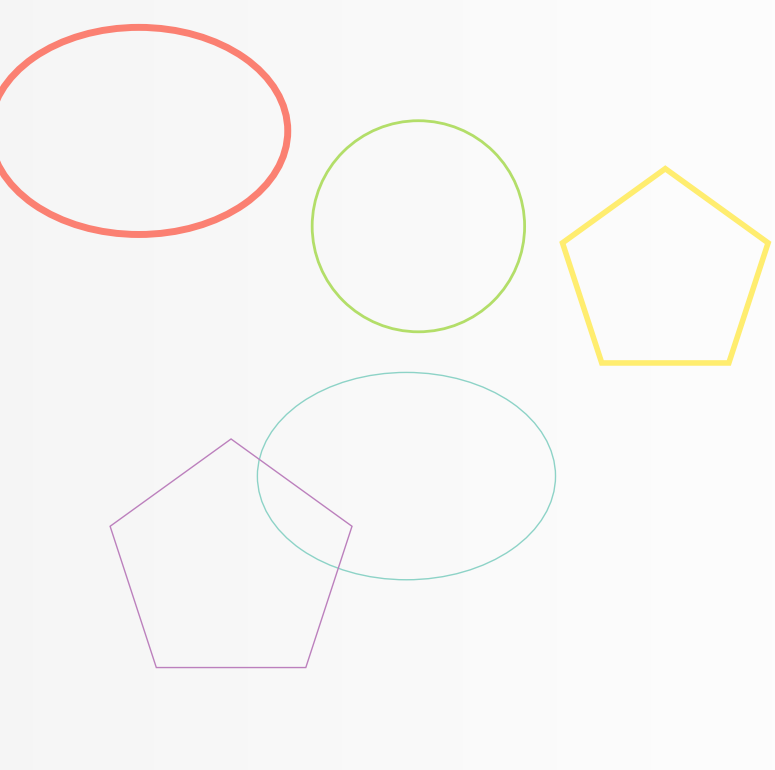[{"shape": "oval", "thickness": 0.5, "radius": 0.96, "center": [0.524, 0.382]}, {"shape": "oval", "thickness": 2.5, "radius": 0.96, "center": [0.179, 0.83]}, {"shape": "circle", "thickness": 1, "radius": 0.69, "center": [0.54, 0.706]}, {"shape": "pentagon", "thickness": 0.5, "radius": 0.82, "center": [0.298, 0.266]}, {"shape": "pentagon", "thickness": 2, "radius": 0.7, "center": [0.858, 0.641]}]